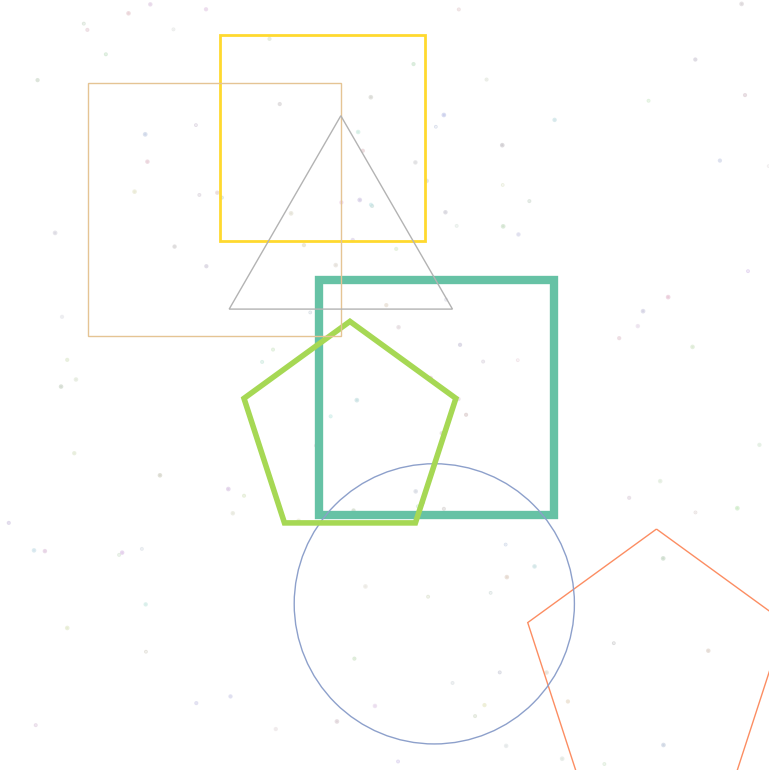[{"shape": "square", "thickness": 3, "radius": 0.76, "center": [0.567, 0.484]}, {"shape": "pentagon", "thickness": 0.5, "radius": 0.88, "center": [0.853, 0.137]}, {"shape": "circle", "thickness": 0.5, "radius": 0.91, "center": [0.564, 0.216]}, {"shape": "pentagon", "thickness": 2, "radius": 0.72, "center": [0.454, 0.438]}, {"shape": "square", "thickness": 1, "radius": 0.67, "center": [0.419, 0.821]}, {"shape": "square", "thickness": 0.5, "radius": 0.82, "center": [0.278, 0.728]}, {"shape": "triangle", "thickness": 0.5, "radius": 0.84, "center": [0.443, 0.682]}]